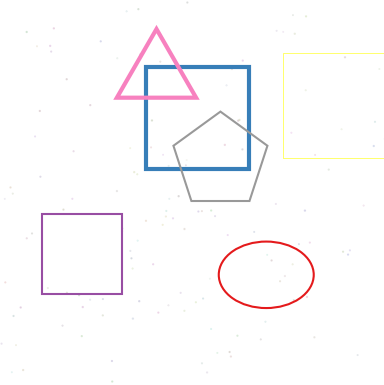[{"shape": "oval", "thickness": 1.5, "radius": 0.62, "center": [0.692, 0.286]}, {"shape": "square", "thickness": 3, "radius": 0.67, "center": [0.513, 0.693]}, {"shape": "square", "thickness": 1.5, "radius": 0.51, "center": [0.213, 0.34]}, {"shape": "square", "thickness": 0.5, "radius": 0.69, "center": [0.871, 0.726]}, {"shape": "triangle", "thickness": 3, "radius": 0.59, "center": [0.406, 0.806]}, {"shape": "pentagon", "thickness": 1.5, "radius": 0.64, "center": [0.573, 0.582]}]